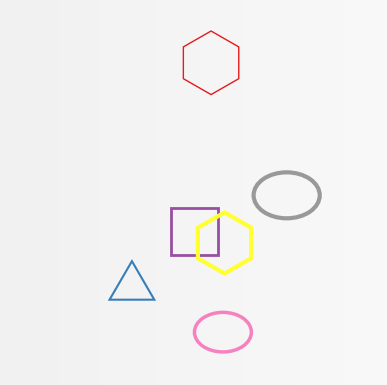[{"shape": "hexagon", "thickness": 1, "radius": 0.41, "center": [0.545, 0.837]}, {"shape": "triangle", "thickness": 1.5, "radius": 0.33, "center": [0.34, 0.255]}, {"shape": "square", "thickness": 2, "radius": 0.31, "center": [0.501, 0.398]}, {"shape": "hexagon", "thickness": 3, "radius": 0.4, "center": [0.579, 0.369]}, {"shape": "oval", "thickness": 2.5, "radius": 0.37, "center": [0.575, 0.137]}, {"shape": "oval", "thickness": 3, "radius": 0.43, "center": [0.74, 0.493]}]